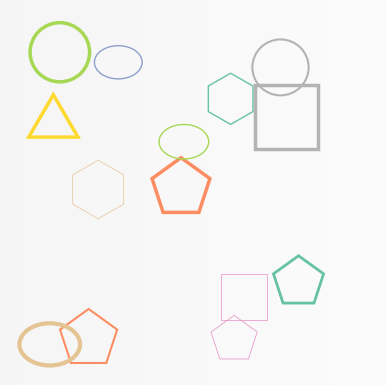[{"shape": "hexagon", "thickness": 1, "radius": 0.33, "center": [0.595, 0.743]}, {"shape": "pentagon", "thickness": 2, "radius": 0.34, "center": [0.77, 0.268]}, {"shape": "pentagon", "thickness": 2.5, "radius": 0.39, "center": [0.467, 0.512]}, {"shape": "pentagon", "thickness": 1.5, "radius": 0.39, "center": [0.229, 0.12]}, {"shape": "oval", "thickness": 1, "radius": 0.31, "center": [0.305, 0.838]}, {"shape": "pentagon", "thickness": 0.5, "radius": 0.31, "center": [0.604, 0.118]}, {"shape": "square", "thickness": 0.5, "radius": 0.3, "center": [0.63, 0.228]}, {"shape": "circle", "thickness": 2.5, "radius": 0.38, "center": [0.154, 0.864]}, {"shape": "oval", "thickness": 1, "radius": 0.32, "center": [0.474, 0.632]}, {"shape": "triangle", "thickness": 2.5, "radius": 0.37, "center": [0.138, 0.681]}, {"shape": "hexagon", "thickness": 0.5, "radius": 0.38, "center": [0.253, 0.508]}, {"shape": "oval", "thickness": 3, "radius": 0.39, "center": [0.128, 0.106]}, {"shape": "square", "thickness": 2.5, "radius": 0.41, "center": [0.739, 0.696]}, {"shape": "circle", "thickness": 1.5, "radius": 0.36, "center": [0.724, 0.825]}]